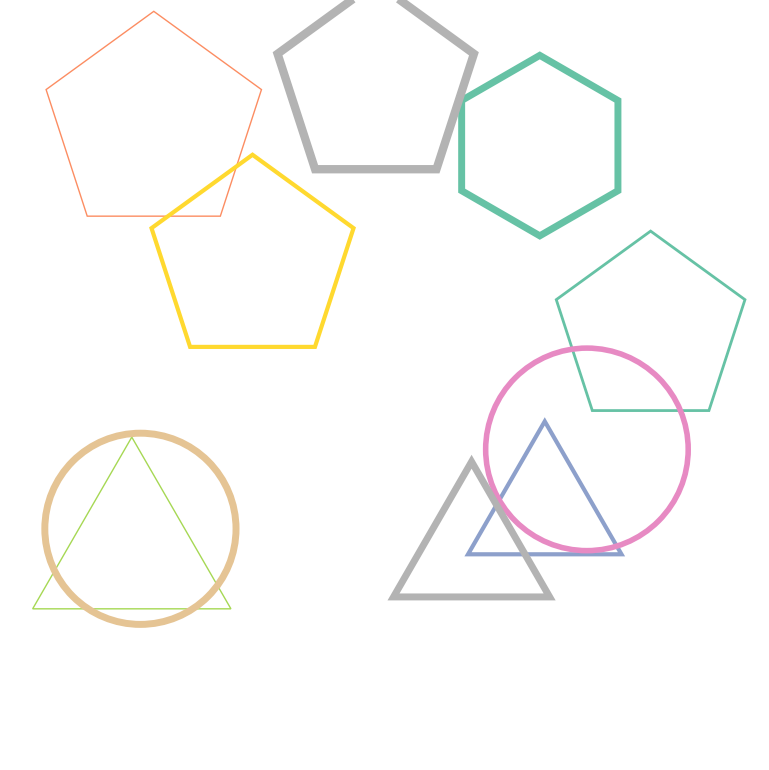[{"shape": "hexagon", "thickness": 2.5, "radius": 0.59, "center": [0.701, 0.811]}, {"shape": "pentagon", "thickness": 1, "radius": 0.64, "center": [0.845, 0.571]}, {"shape": "pentagon", "thickness": 0.5, "radius": 0.74, "center": [0.2, 0.838]}, {"shape": "triangle", "thickness": 1.5, "radius": 0.58, "center": [0.707, 0.338]}, {"shape": "circle", "thickness": 2, "radius": 0.66, "center": [0.762, 0.416]}, {"shape": "triangle", "thickness": 0.5, "radius": 0.74, "center": [0.171, 0.284]}, {"shape": "pentagon", "thickness": 1.5, "radius": 0.69, "center": [0.328, 0.661]}, {"shape": "circle", "thickness": 2.5, "radius": 0.62, "center": [0.182, 0.313]}, {"shape": "triangle", "thickness": 2.5, "radius": 0.59, "center": [0.612, 0.283]}, {"shape": "pentagon", "thickness": 3, "radius": 0.67, "center": [0.488, 0.889]}]